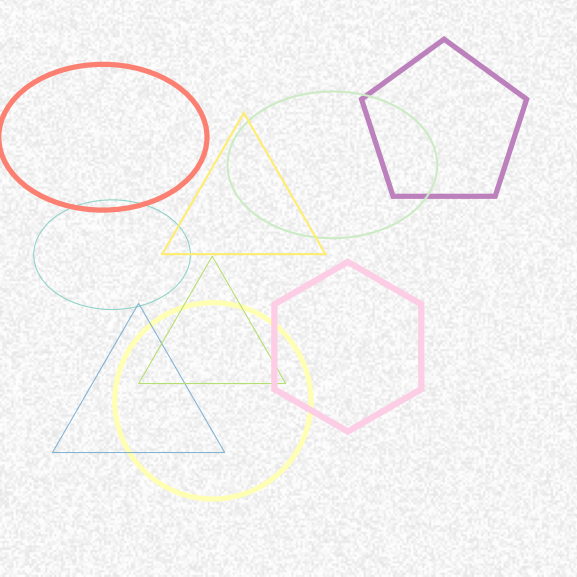[{"shape": "oval", "thickness": 0.5, "radius": 0.68, "center": [0.194, 0.558]}, {"shape": "circle", "thickness": 2.5, "radius": 0.85, "center": [0.369, 0.305]}, {"shape": "oval", "thickness": 2.5, "radius": 0.9, "center": [0.178, 0.762]}, {"shape": "triangle", "thickness": 0.5, "radius": 0.86, "center": [0.24, 0.302]}, {"shape": "triangle", "thickness": 0.5, "radius": 0.73, "center": [0.367, 0.408]}, {"shape": "hexagon", "thickness": 3, "radius": 0.73, "center": [0.602, 0.399]}, {"shape": "pentagon", "thickness": 2.5, "radius": 0.75, "center": [0.769, 0.781]}, {"shape": "oval", "thickness": 1, "radius": 0.91, "center": [0.576, 0.714]}, {"shape": "triangle", "thickness": 1, "radius": 0.82, "center": [0.422, 0.641]}]